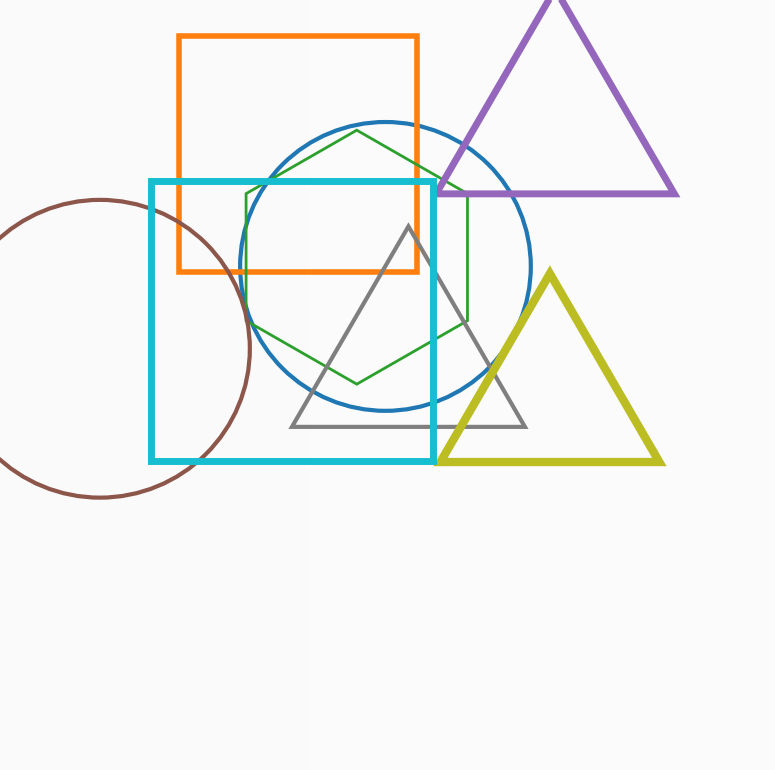[{"shape": "circle", "thickness": 1.5, "radius": 0.94, "center": [0.497, 0.654]}, {"shape": "square", "thickness": 2, "radius": 0.77, "center": [0.384, 0.8]}, {"shape": "hexagon", "thickness": 1, "radius": 0.82, "center": [0.46, 0.666]}, {"shape": "triangle", "thickness": 2.5, "radius": 0.89, "center": [0.716, 0.837]}, {"shape": "circle", "thickness": 1.5, "radius": 0.97, "center": [0.129, 0.547]}, {"shape": "triangle", "thickness": 1.5, "radius": 0.87, "center": [0.527, 0.532]}, {"shape": "triangle", "thickness": 3, "radius": 0.82, "center": [0.71, 0.482]}, {"shape": "square", "thickness": 2.5, "radius": 0.91, "center": [0.377, 0.583]}]